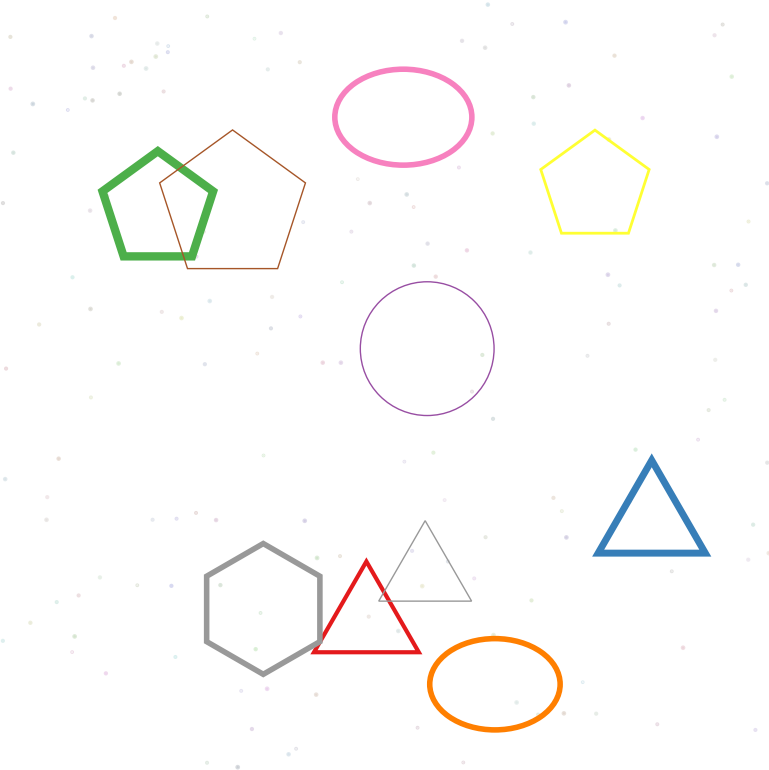[{"shape": "triangle", "thickness": 1.5, "radius": 0.39, "center": [0.476, 0.192]}, {"shape": "triangle", "thickness": 2.5, "radius": 0.4, "center": [0.846, 0.322]}, {"shape": "pentagon", "thickness": 3, "radius": 0.38, "center": [0.205, 0.728]}, {"shape": "circle", "thickness": 0.5, "radius": 0.43, "center": [0.555, 0.547]}, {"shape": "oval", "thickness": 2, "radius": 0.42, "center": [0.643, 0.111]}, {"shape": "pentagon", "thickness": 1, "radius": 0.37, "center": [0.773, 0.757]}, {"shape": "pentagon", "thickness": 0.5, "radius": 0.5, "center": [0.302, 0.732]}, {"shape": "oval", "thickness": 2, "radius": 0.44, "center": [0.524, 0.848]}, {"shape": "hexagon", "thickness": 2, "radius": 0.42, "center": [0.342, 0.209]}, {"shape": "triangle", "thickness": 0.5, "radius": 0.35, "center": [0.552, 0.254]}]